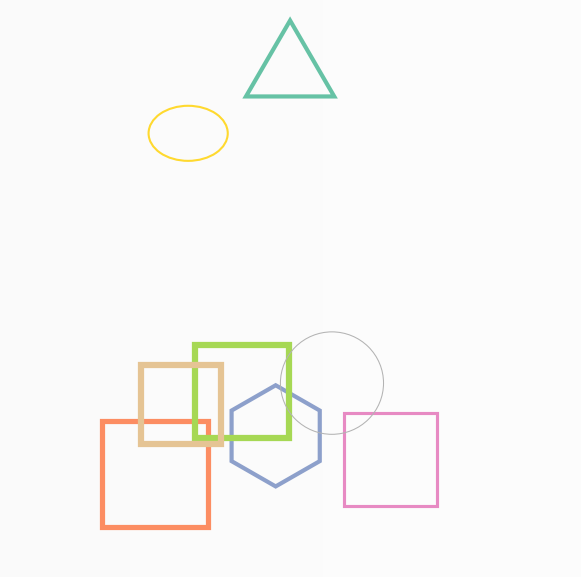[{"shape": "triangle", "thickness": 2, "radius": 0.44, "center": [0.499, 0.876]}, {"shape": "square", "thickness": 2.5, "radius": 0.46, "center": [0.267, 0.178]}, {"shape": "hexagon", "thickness": 2, "radius": 0.44, "center": [0.474, 0.244]}, {"shape": "square", "thickness": 1.5, "radius": 0.4, "center": [0.672, 0.204]}, {"shape": "square", "thickness": 3, "radius": 0.4, "center": [0.416, 0.321]}, {"shape": "oval", "thickness": 1, "radius": 0.34, "center": [0.324, 0.768]}, {"shape": "square", "thickness": 3, "radius": 0.34, "center": [0.311, 0.299]}, {"shape": "circle", "thickness": 0.5, "radius": 0.44, "center": [0.571, 0.336]}]